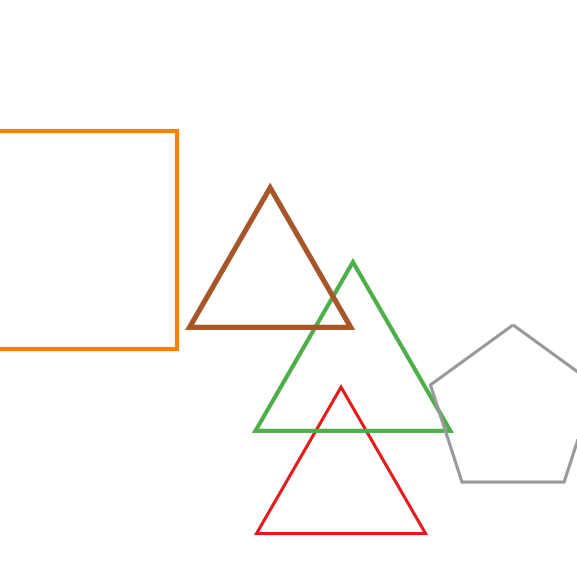[{"shape": "triangle", "thickness": 1.5, "radius": 0.84, "center": [0.591, 0.16]}, {"shape": "triangle", "thickness": 2, "radius": 0.97, "center": [0.611, 0.35]}, {"shape": "square", "thickness": 2, "radius": 0.94, "center": [0.118, 0.584]}, {"shape": "triangle", "thickness": 2.5, "radius": 0.81, "center": [0.468, 0.513]}, {"shape": "pentagon", "thickness": 1.5, "radius": 0.75, "center": [0.888, 0.286]}]